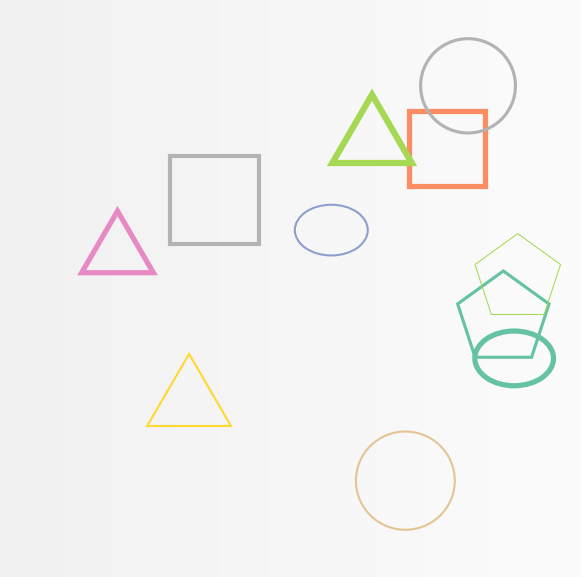[{"shape": "pentagon", "thickness": 1.5, "radius": 0.41, "center": [0.866, 0.447]}, {"shape": "oval", "thickness": 2.5, "radius": 0.34, "center": [0.885, 0.379]}, {"shape": "square", "thickness": 2.5, "radius": 0.33, "center": [0.77, 0.742]}, {"shape": "oval", "thickness": 1, "radius": 0.31, "center": [0.57, 0.601]}, {"shape": "triangle", "thickness": 2.5, "radius": 0.36, "center": [0.202, 0.562]}, {"shape": "pentagon", "thickness": 0.5, "radius": 0.39, "center": [0.891, 0.517]}, {"shape": "triangle", "thickness": 3, "radius": 0.39, "center": [0.64, 0.756]}, {"shape": "triangle", "thickness": 1, "radius": 0.42, "center": [0.325, 0.303]}, {"shape": "circle", "thickness": 1, "radius": 0.43, "center": [0.697, 0.167]}, {"shape": "square", "thickness": 2, "radius": 0.38, "center": [0.369, 0.653]}, {"shape": "circle", "thickness": 1.5, "radius": 0.41, "center": [0.805, 0.851]}]